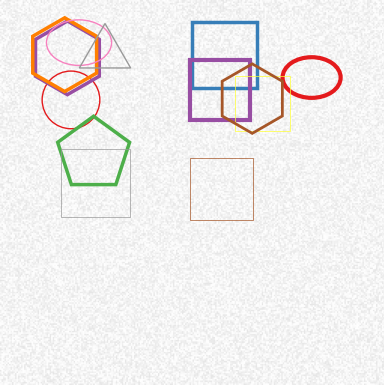[{"shape": "circle", "thickness": 1, "radius": 0.37, "center": [0.184, 0.741]}, {"shape": "oval", "thickness": 3, "radius": 0.38, "center": [0.809, 0.799]}, {"shape": "square", "thickness": 2.5, "radius": 0.43, "center": [0.583, 0.857]}, {"shape": "pentagon", "thickness": 2.5, "radius": 0.49, "center": [0.243, 0.6]}, {"shape": "hexagon", "thickness": 2.5, "radius": 0.48, "center": [0.175, 0.85]}, {"shape": "square", "thickness": 3, "radius": 0.38, "center": [0.571, 0.766]}, {"shape": "hexagon", "thickness": 2.5, "radius": 0.48, "center": [0.168, 0.858]}, {"shape": "square", "thickness": 0.5, "radius": 0.36, "center": [0.683, 0.731]}, {"shape": "hexagon", "thickness": 2, "radius": 0.45, "center": [0.655, 0.744]}, {"shape": "square", "thickness": 0.5, "radius": 0.41, "center": [0.575, 0.509]}, {"shape": "oval", "thickness": 1, "radius": 0.42, "center": [0.205, 0.889]}, {"shape": "triangle", "thickness": 1, "radius": 0.38, "center": [0.273, 0.862]}, {"shape": "square", "thickness": 0.5, "radius": 0.45, "center": [0.248, 0.525]}]